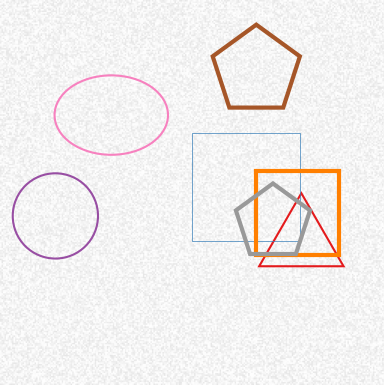[{"shape": "triangle", "thickness": 1.5, "radius": 0.63, "center": [0.783, 0.372]}, {"shape": "square", "thickness": 0.5, "radius": 0.7, "center": [0.639, 0.514]}, {"shape": "circle", "thickness": 1.5, "radius": 0.55, "center": [0.144, 0.439]}, {"shape": "square", "thickness": 3, "radius": 0.54, "center": [0.773, 0.446]}, {"shape": "pentagon", "thickness": 3, "radius": 0.6, "center": [0.666, 0.817]}, {"shape": "oval", "thickness": 1.5, "radius": 0.74, "center": [0.289, 0.701]}, {"shape": "pentagon", "thickness": 3, "radius": 0.51, "center": [0.709, 0.422]}]